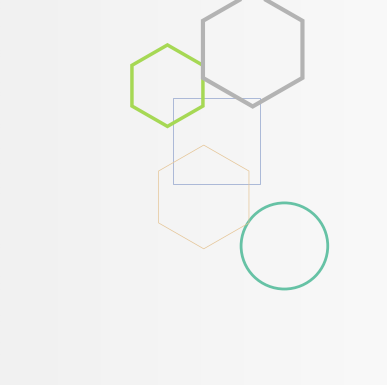[{"shape": "circle", "thickness": 2, "radius": 0.56, "center": [0.734, 0.361]}, {"shape": "square", "thickness": 0.5, "radius": 0.56, "center": [0.558, 0.634]}, {"shape": "hexagon", "thickness": 2.5, "radius": 0.53, "center": [0.432, 0.777]}, {"shape": "hexagon", "thickness": 0.5, "radius": 0.67, "center": [0.526, 0.488]}, {"shape": "hexagon", "thickness": 3, "radius": 0.74, "center": [0.652, 0.872]}]